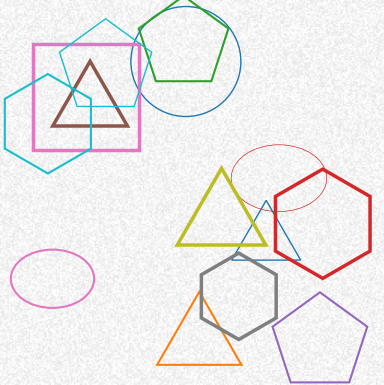[{"shape": "circle", "thickness": 1, "radius": 0.71, "center": [0.483, 0.84]}, {"shape": "triangle", "thickness": 1, "radius": 0.52, "center": [0.691, 0.376]}, {"shape": "triangle", "thickness": 1.5, "radius": 0.63, "center": [0.518, 0.116]}, {"shape": "pentagon", "thickness": 1.5, "radius": 0.61, "center": [0.477, 0.888]}, {"shape": "oval", "thickness": 0.5, "radius": 0.62, "center": [0.725, 0.537]}, {"shape": "hexagon", "thickness": 2.5, "radius": 0.71, "center": [0.838, 0.419]}, {"shape": "pentagon", "thickness": 1.5, "radius": 0.65, "center": [0.831, 0.111]}, {"shape": "triangle", "thickness": 2.5, "radius": 0.56, "center": [0.234, 0.729]}, {"shape": "oval", "thickness": 1.5, "radius": 0.54, "center": [0.136, 0.276]}, {"shape": "square", "thickness": 2.5, "radius": 0.69, "center": [0.223, 0.748]}, {"shape": "hexagon", "thickness": 2.5, "radius": 0.56, "center": [0.62, 0.23]}, {"shape": "triangle", "thickness": 2.5, "radius": 0.66, "center": [0.575, 0.43]}, {"shape": "pentagon", "thickness": 1, "radius": 0.63, "center": [0.274, 0.825]}, {"shape": "hexagon", "thickness": 1.5, "radius": 0.65, "center": [0.124, 0.679]}]